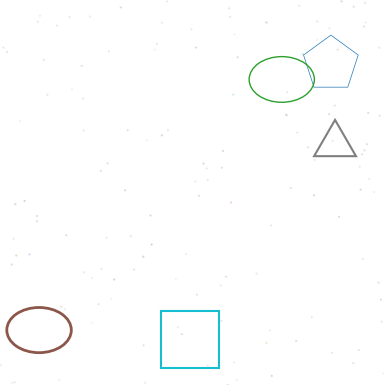[{"shape": "pentagon", "thickness": 0.5, "radius": 0.37, "center": [0.859, 0.834]}, {"shape": "oval", "thickness": 1, "radius": 0.42, "center": [0.732, 0.794]}, {"shape": "oval", "thickness": 2, "radius": 0.42, "center": [0.101, 0.143]}, {"shape": "triangle", "thickness": 1.5, "radius": 0.31, "center": [0.87, 0.626]}, {"shape": "square", "thickness": 1.5, "radius": 0.37, "center": [0.493, 0.118]}]